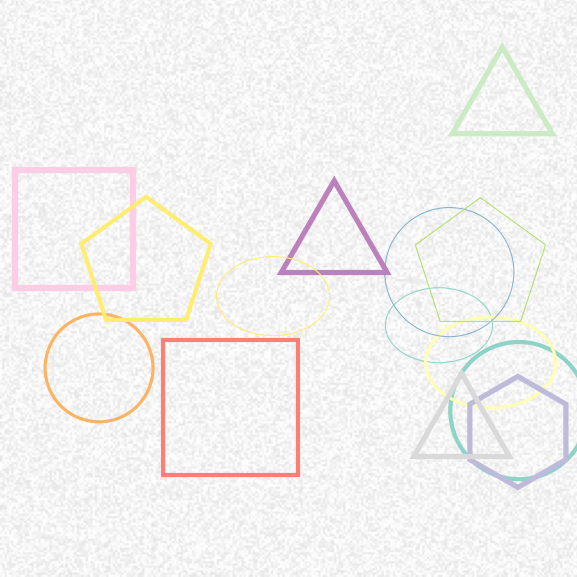[{"shape": "oval", "thickness": 0.5, "radius": 0.46, "center": [0.76, 0.436]}, {"shape": "circle", "thickness": 2, "radius": 0.59, "center": [0.898, 0.288]}, {"shape": "oval", "thickness": 1.5, "radius": 0.56, "center": [0.85, 0.371]}, {"shape": "hexagon", "thickness": 2.5, "radius": 0.48, "center": [0.897, 0.251]}, {"shape": "square", "thickness": 2, "radius": 0.59, "center": [0.399, 0.293]}, {"shape": "circle", "thickness": 0.5, "radius": 0.56, "center": [0.778, 0.528]}, {"shape": "circle", "thickness": 1.5, "radius": 0.47, "center": [0.172, 0.362]}, {"shape": "pentagon", "thickness": 0.5, "radius": 0.59, "center": [0.832, 0.538]}, {"shape": "square", "thickness": 3, "radius": 0.51, "center": [0.128, 0.603]}, {"shape": "triangle", "thickness": 2.5, "radius": 0.48, "center": [0.799, 0.257]}, {"shape": "triangle", "thickness": 2.5, "radius": 0.53, "center": [0.579, 0.58]}, {"shape": "triangle", "thickness": 2.5, "radius": 0.5, "center": [0.87, 0.818]}, {"shape": "pentagon", "thickness": 2, "radius": 0.59, "center": [0.253, 0.541]}, {"shape": "oval", "thickness": 0.5, "radius": 0.49, "center": [0.473, 0.486]}]